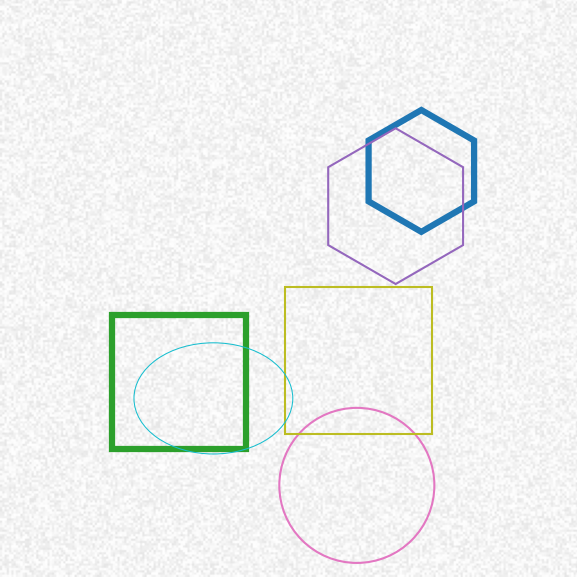[{"shape": "hexagon", "thickness": 3, "radius": 0.53, "center": [0.73, 0.703]}, {"shape": "square", "thickness": 3, "radius": 0.58, "center": [0.31, 0.337]}, {"shape": "hexagon", "thickness": 1, "radius": 0.67, "center": [0.685, 0.642]}, {"shape": "circle", "thickness": 1, "radius": 0.67, "center": [0.618, 0.159]}, {"shape": "square", "thickness": 1, "radius": 0.64, "center": [0.621, 0.375]}, {"shape": "oval", "thickness": 0.5, "radius": 0.69, "center": [0.369, 0.309]}]